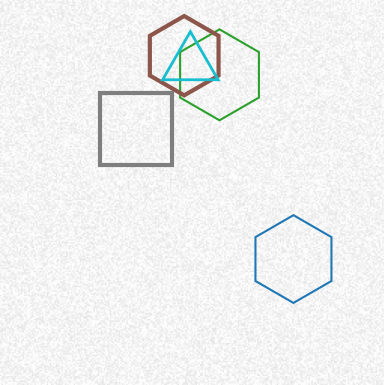[{"shape": "hexagon", "thickness": 1.5, "radius": 0.57, "center": [0.762, 0.327]}, {"shape": "hexagon", "thickness": 1.5, "radius": 0.59, "center": [0.57, 0.806]}, {"shape": "hexagon", "thickness": 3, "radius": 0.52, "center": [0.478, 0.855]}, {"shape": "square", "thickness": 3, "radius": 0.47, "center": [0.353, 0.664]}, {"shape": "triangle", "thickness": 2, "radius": 0.42, "center": [0.494, 0.834]}]